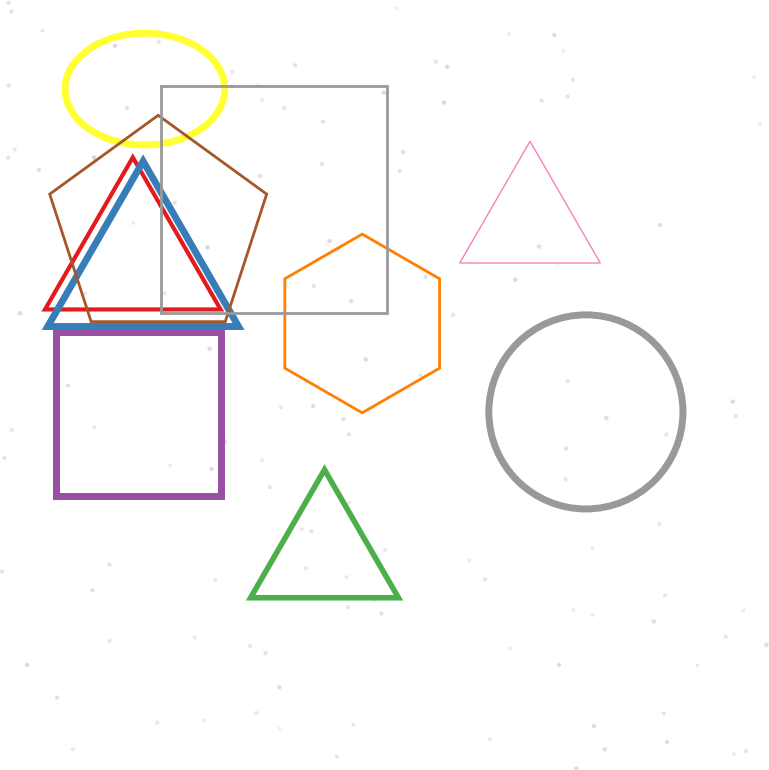[{"shape": "triangle", "thickness": 1.5, "radius": 0.66, "center": [0.172, 0.664]}, {"shape": "triangle", "thickness": 2.5, "radius": 0.72, "center": [0.186, 0.648]}, {"shape": "triangle", "thickness": 2, "radius": 0.55, "center": [0.421, 0.279]}, {"shape": "square", "thickness": 2.5, "radius": 0.53, "center": [0.18, 0.462]}, {"shape": "hexagon", "thickness": 1, "radius": 0.58, "center": [0.47, 0.58]}, {"shape": "oval", "thickness": 2.5, "radius": 0.52, "center": [0.188, 0.884]}, {"shape": "pentagon", "thickness": 1, "radius": 0.74, "center": [0.205, 0.702]}, {"shape": "triangle", "thickness": 0.5, "radius": 0.53, "center": [0.688, 0.711]}, {"shape": "circle", "thickness": 2.5, "radius": 0.63, "center": [0.761, 0.465]}, {"shape": "square", "thickness": 1, "radius": 0.73, "center": [0.356, 0.741]}]